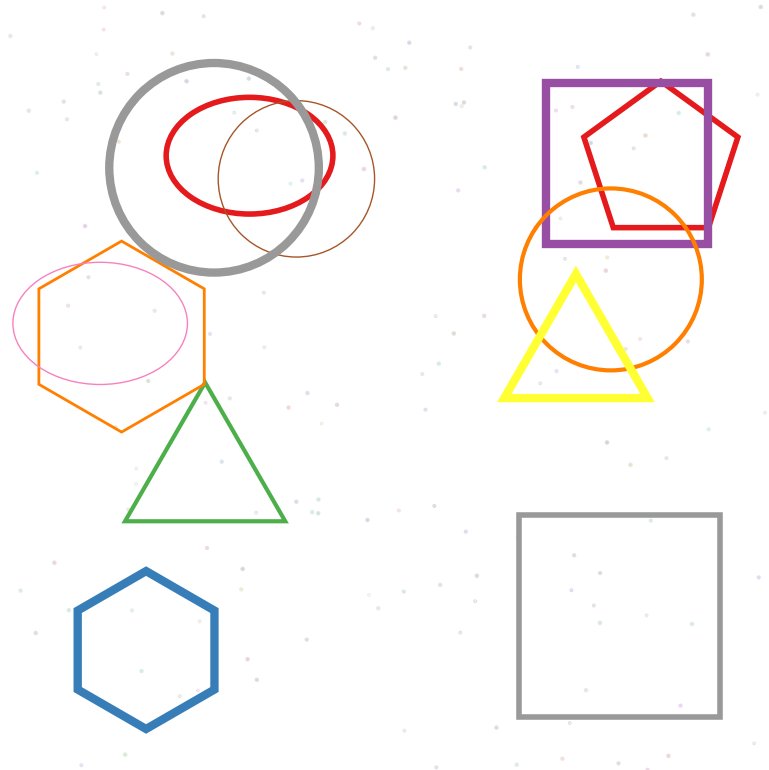[{"shape": "oval", "thickness": 2, "radius": 0.54, "center": [0.324, 0.798]}, {"shape": "pentagon", "thickness": 2, "radius": 0.53, "center": [0.858, 0.789]}, {"shape": "hexagon", "thickness": 3, "radius": 0.51, "center": [0.19, 0.156]}, {"shape": "triangle", "thickness": 1.5, "radius": 0.6, "center": [0.266, 0.383]}, {"shape": "square", "thickness": 3, "radius": 0.52, "center": [0.814, 0.788]}, {"shape": "hexagon", "thickness": 1, "radius": 0.62, "center": [0.158, 0.563]}, {"shape": "circle", "thickness": 1.5, "radius": 0.59, "center": [0.793, 0.637]}, {"shape": "triangle", "thickness": 3, "radius": 0.54, "center": [0.748, 0.537]}, {"shape": "circle", "thickness": 0.5, "radius": 0.51, "center": [0.385, 0.768]}, {"shape": "oval", "thickness": 0.5, "radius": 0.57, "center": [0.13, 0.58]}, {"shape": "circle", "thickness": 3, "radius": 0.68, "center": [0.278, 0.782]}, {"shape": "square", "thickness": 2, "radius": 0.65, "center": [0.805, 0.2]}]